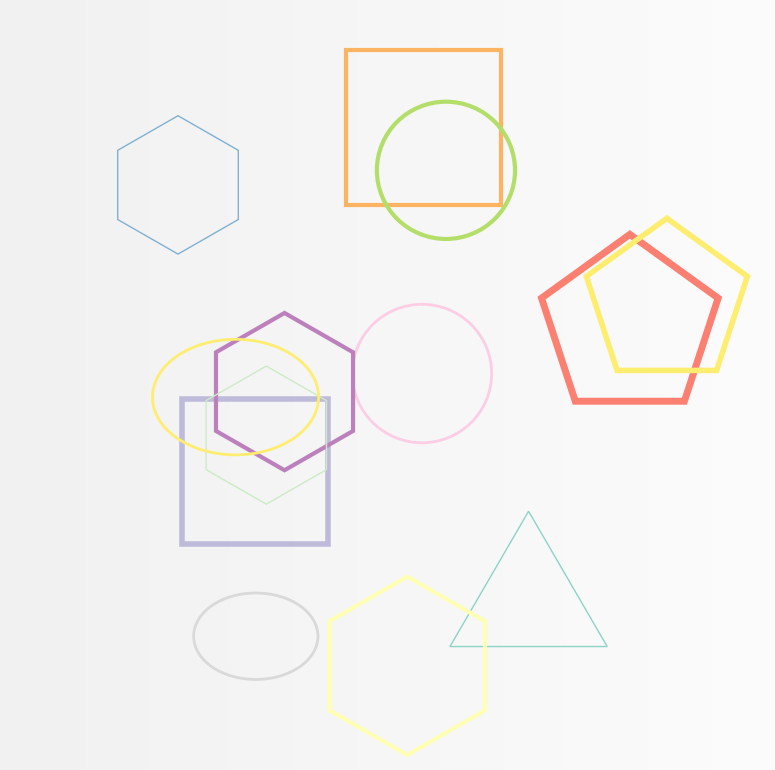[{"shape": "triangle", "thickness": 0.5, "radius": 0.59, "center": [0.682, 0.219]}, {"shape": "hexagon", "thickness": 1.5, "radius": 0.58, "center": [0.525, 0.135]}, {"shape": "square", "thickness": 2, "radius": 0.47, "center": [0.329, 0.388]}, {"shape": "pentagon", "thickness": 2.5, "radius": 0.6, "center": [0.813, 0.576]}, {"shape": "hexagon", "thickness": 0.5, "radius": 0.45, "center": [0.23, 0.76]}, {"shape": "square", "thickness": 1.5, "radius": 0.5, "center": [0.546, 0.835]}, {"shape": "circle", "thickness": 1.5, "radius": 0.45, "center": [0.575, 0.779]}, {"shape": "circle", "thickness": 1, "radius": 0.45, "center": [0.544, 0.515]}, {"shape": "oval", "thickness": 1, "radius": 0.4, "center": [0.33, 0.174]}, {"shape": "hexagon", "thickness": 1.5, "radius": 0.51, "center": [0.367, 0.491]}, {"shape": "hexagon", "thickness": 0.5, "radius": 0.45, "center": [0.344, 0.435]}, {"shape": "pentagon", "thickness": 2, "radius": 0.55, "center": [0.86, 0.607]}, {"shape": "oval", "thickness": 1, "radius": 0.54, "center": [0.304, 0.484]}]